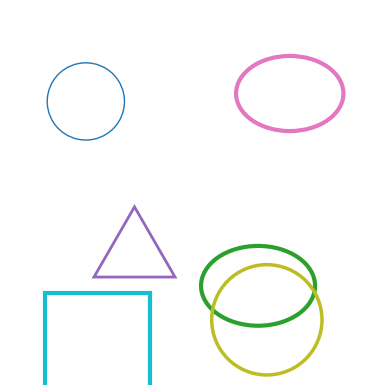[{"shape": "circle", "thickness": 1, "radius": 0.5, "center": [0.223, 0.737]}, {"shape": "oval", "thickness": 3, "radius": 0.74, "center": [0.67, 0.258]}, {"shape": "triangle", "thickness": 2, "radius": 0.61, "center": [0.349, 0.341]}, {"shape": "oval", "thickness": 3, "radius": 0.7, "center": [0.753, 0.757]}, {"shape": "circle", "thickness": 2.5, "radius": 0.72, "center": [0.693, 0.169]}, {"shape": "square", "thickness": 3, "radius": 0.68, "center": [0.252, 0.103]}]